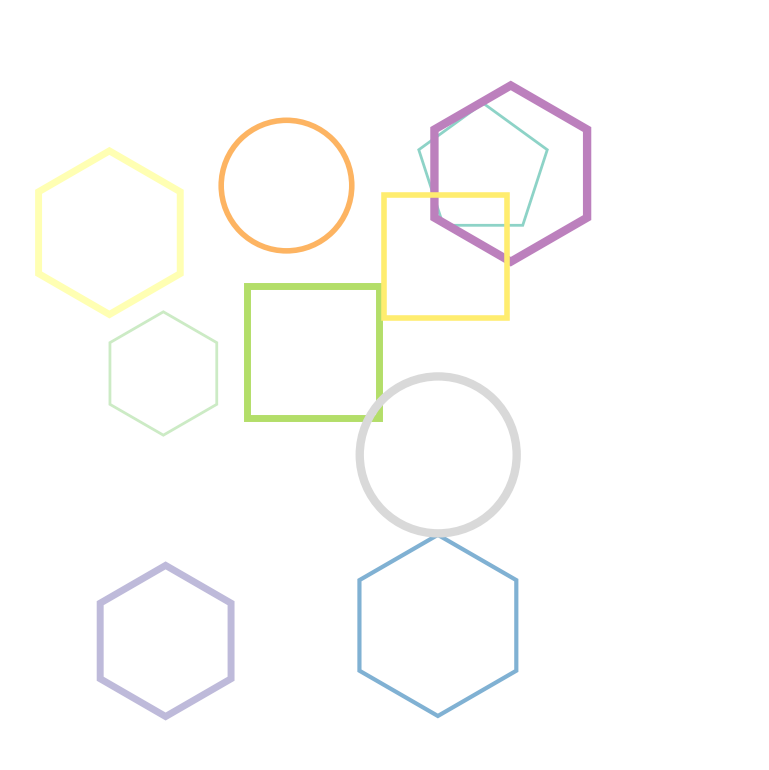[{"shape": "pentagon", "thickness": 1, "radius": 0.44, "center": [0.627, 0.778]}, {"shape": "hexagon", "thickness": 2.5, "radius": 0.53, "center": [0.142, 0.698]}, {"shape": "hexagon", "thickness": 2.5, "radius": 0.49, "center": [0.215, 0.168]}, {"shape": "hexagon", "thickness": 1.5, "radius": 0.59, "center": [0.569, 0.188]}, {"shape": "circle", "thickness": 2, "radius": 0.42, "center": [0.372, 0.759]}, {"shape": "square", "thickness": 2.5, "radius": 0.43, "center": [0.406, 0.543]}, {"shape": "circle", "thickness": 3, "radius": 0.51, "center": [0.569, 0.409]}, {"shape": "hexagon", "thickness": 3, "radius": 0.57, "center": [0.663, 0.775]}, {"shape": "hexagon", "thickness": 1, "radius": 0.4, "center": [0.212, 0.515]}, {"shape": "square", "thickness": 2, "radius": 0.4, "center": [0.579, 0.667]}]